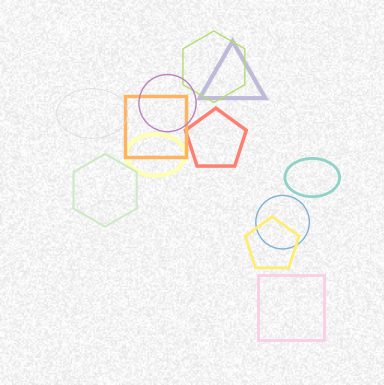[{"shape": "oval", "thickness": 2, "radius": 0.35, "center": [0.811, 0.539]}, {"shape": "oval", "thickness": 3, "radius": 0.38, "center": [0.404, 0.598]}, {"shape": "triangle", "thickness": 3, "radius": 0.49, "center": [0.604, 0.794]}, {"shape": "pentagon", "thickness": 2.5, "radius": 0.42, "center": [0.561, 0.636]}, {"shape": "circle", "thickness": 1, "radius": 0.35, "center": [0.734, 0.423]}, {"shape": "square", "thickness": 2.5, "radius": 0.39, "center": [0.404, 0.672]}, {"shape": "hexagon", "thickness": 1, "radius": 0.46, "center": [0.555, 0.827]}, {"shape": "square", "thickness": 2, "radius": 0.43, "center": [0.756, 0.201]}, {"shape": "oval", "thickness": 0.5, "radius": 0.46, "center": [0.239, 0.705]}, {"shape": "circle", "thickness": 1, "radius": 0.37, "center": [0.435, 0.732]}, {"shape": "hexagon", "thickness": 1.5, "radius": 0.47, "center": [0.273, 0.506]}, {"shape": "pentagon", "thickness": 2, "radius": 0.37, "center": [0.707, 0.364]}]